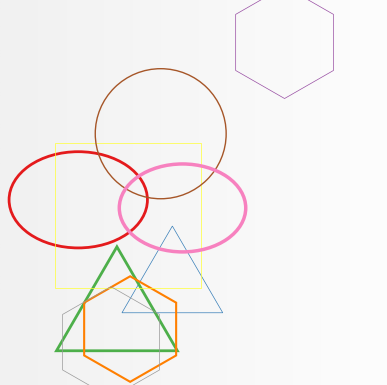[{"shape": "oval", "thickness": 2, "radius": 0.89, "center": [0.202, 0.481]}, {"shape": "triangle", "thickness": 0.5, "radius": 0.75, "center": [0.445, 0.263]}, {"shape": "triangle", "thickness": 2, "radius": 0.9, "center": [0.302, 0.179]}, {"shape": "hexagon", "thickness": 0.5, "radius": 0.73, "center": [0.734, 0.89]}, {"shape": "hexagon", "thickness": 1.5, "radius": 0.69, "center": [0.336, 0.145]}, {"shape": "square", "thickness": 0.5, "radius": 0.94, "center": [0.331, 0.441]}, {"shape": "circle", "thickness": 1, "radius": 0.84, "center": [0.415, 0.653]}, {"shape": "oval", "thickness": 2.5, "radius": 0.82, "center": [0.471, 0.46]}, {"shape": "hexagon", "thickness": 0.5, "radius": 0.72, "center": [0.287, 0.111]}]